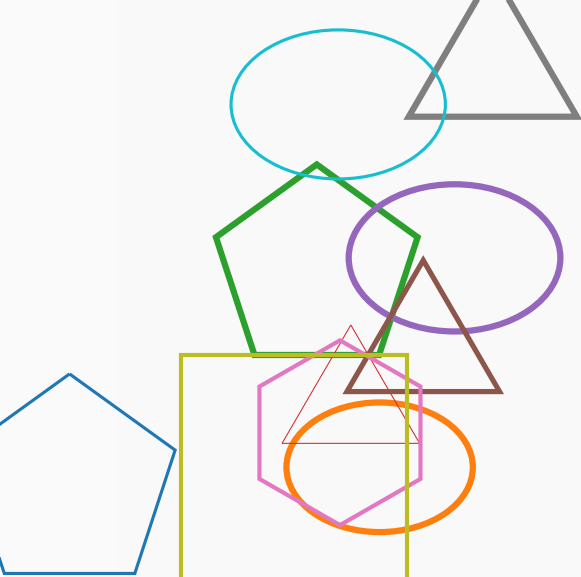[{"shape": "pentagon", "thickness": 1.5, "radius": 0.95, "center": [0.12, 0.161]}, {"shape": "oval", "thickness": 3, "radius": 0.8, "center": [0.653, 0.19]}, {"shape": "pentagon", "thickness": 3, "radius": 0.91, "center": [0.545, 0.532]}, {"shape": "triangle", "thickness": 0.5, "radius": 0.68, "center": [0.604, 0.3]}, {"shape": "oval", "thickness": 3, "radius": 0.91, "center": [0.782, 0.553]}, {"shape": "triangle", "thickness": 2.5, "radius": 0.76, "center": [0.728, 0.397]}, {"shape": "hexagon", "thickness": 2, "radius": 0.8, "center": [0.585, 0.25]}, {"shape": "triangle", "thickness": 3, "radius": 0.83, "center": [0.848, 0.881]}, {"shape": "square", "thickness": 2, "radius": 0.97, "center": [0.505, 0.191]}, {"shape": "oval", "thickness": 1.5, "radius": 0.92, "center": [0.582, 0.818]}]